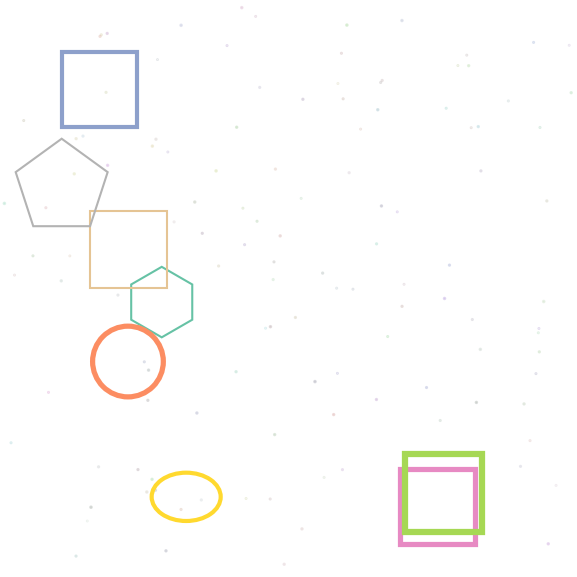[{"shape": "hexagon", "thickness": 1, "radius": 0.31, "center": [0.28, 0.476]}, {"shape": "circle", "thickness": 2.5, "radius": 0.31, "center": [0.222, 0.373]}, {"shape": "square", "thickness": 2, "radius": 0.32, "center": [0.172, 0.844]}, {"shape": "square", "thickness": 2.5, "radius": 0.32, "center": [0.758, 0.122]}, {"shape": "square", "thickness": 3, "radius": 0.33, "center": [0.768, 0.145]}, {"shape": "oval", "thickness": 2, "radius": 0.3, "center": [0.322, 0.139]}, {"shape": "square", "thickness": 1, "radius": 0.33, "center": [0.222, 0.567]}, {"shape": "pentagon", "thickness": 1, "radius": 0.42, "center": [0.107, 0.675]}]